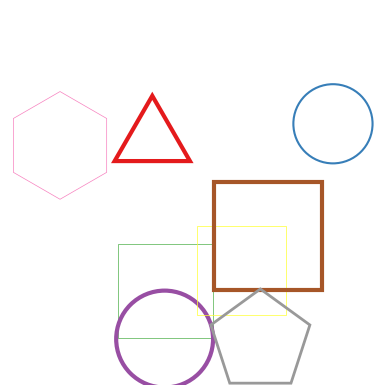[{"shape": "triangle", "thickness": 3, "radius": 0.56, "center": [0.396, 0.638]}, {"shape": "circle", "thickness": 1.5, "radius": 0.51, "center": [0.865, 0.678]}, {"shape": "square", "thickness": 0.5, "radius": 0.62, "center": [0.43, 0.244]}, {"shape": "circle", "thickness": 3, "radius": 0.63, "center": [0.428, 0.119]}, {"shape": "square", "thickness": 0.5, "radius": 0.58, "center": [0.627, 0.298]}, {"shape": "square", "thickness": 3, "radius": 0.7, "center": [0.695, 0.386]}, {"shape": "hexagon", "thickness": 0.5, "radius": 0.7, "center": [0.156, 0.622]}, {"shape": "pentagon", "thickness": 2, "radius": 0.68, "center": [0.676, 0.114]}]